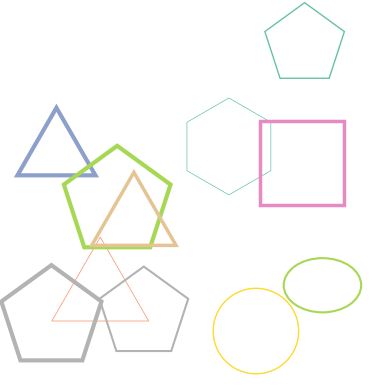[{"shape": "hexagon", "thickness": 0.5, "radius": 0.63, "center": [0.595, 0.62]}, {"shape": "pentagon", "thickness": 1, "radius": 0.54, "center": [0.791, 0.885]}, {"shape": "triangle", "thickness": 0.5, "radius": 0.73, "center": [0.26, 0.239]}, {"shape": "triangle", "thickness": 3, "radius": 0.58, "center": [0.147, 0.603]}, {"shape": "square", "thickness": 2.5, "radius": 0.54, "center": [0.784, 0.576]}, {"shape": "pentagon", "thickness": 3, "radius": 0.73, "center": [0.304, 0.476]}, {"shape": "oval", "thickness": 1.5, "radius": 0.5, "center": [0.838, 0.259]}, {"shape": "circle", "thickness": 1, "radius": 0.56, "center": [0.665, 0.14]}, {"shape": "triangle", "thickness": 2.5, "radius": 0.63, "center": [0.348, 0.426]}, {"shape": "pentagon", "thickness": 3, "radius": 0.68, "center": [0.133, 0.175]}, {"shape": "pentagon", "thickness": 1.5, "radius": 0.61, "center": [0.374, 0.186]}]